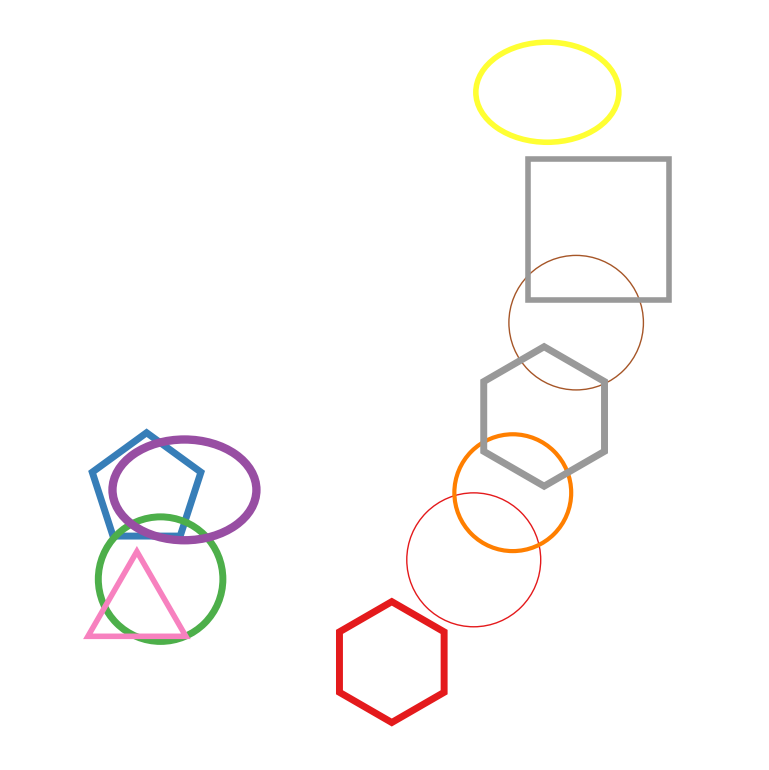[{"shape": "hexagon", "thickness": 2.5, "radius": 0.39, "center": [0.509, 0.14]}, {"shape": "circle", "thickness": 0.5, "radius": 0.43, "center": [0.615, 0.273]}, {"shape": "pentagon", "thickness": 2.5, "radius": 0.37, "center": [0.19, 0.364]}, {"shape": "circle", "thickness": 2.5, "radius": 0.4, "center": [0.209, 0.248]}, {"shape": "oval", "thickness": 3, "radius": 0.47, "center": [0.24, 0.364]}, {"shape": "circle", "thickness": 1.5, "radius": 0.38, "center": [0.666, 0.36]}, {"shape": "oval", "thickness": 2, "radius": 0.46, "center": [0.711, 0.88]}, {"shape": "circle", "thickness": 0.5, "radius": 0.44, "center": [0.748, 0.581]}, {"shape": "triangle", "thickness": 2, "radius": 0.37, "center": [0.178, 0.21]}, {"shape": "square", "thickness": 2, "radius": 0.46, "center": [0.777, 0.702]}, {"shape": "hexagon", "thickness": 2.5, "radius": 0.45, "center": [0.707, 0.459]}]